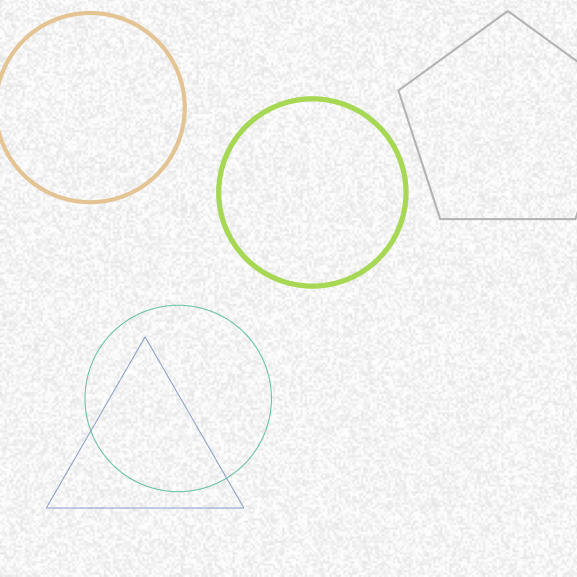[{"shape": "circle", "thickness": 0.5, "radius": 0.81, "center": [0.309, 0.309]}, {"shape": "triangle", "thickness": 0.5, "radius": 0.99, "center": [0.251, 0.218]}, {"shape": "circle", "thickness": 2.5, "radius": 0.81, "center": [0.541, 0.666]}, {"shape": "circle", "thickness": 2, "radius": 0.82, "center": [0.156, 0.813]}, {"shape": "pentagon", "thickness": 1, "radius": 1.0, "center": [0.879, 0.781]}]